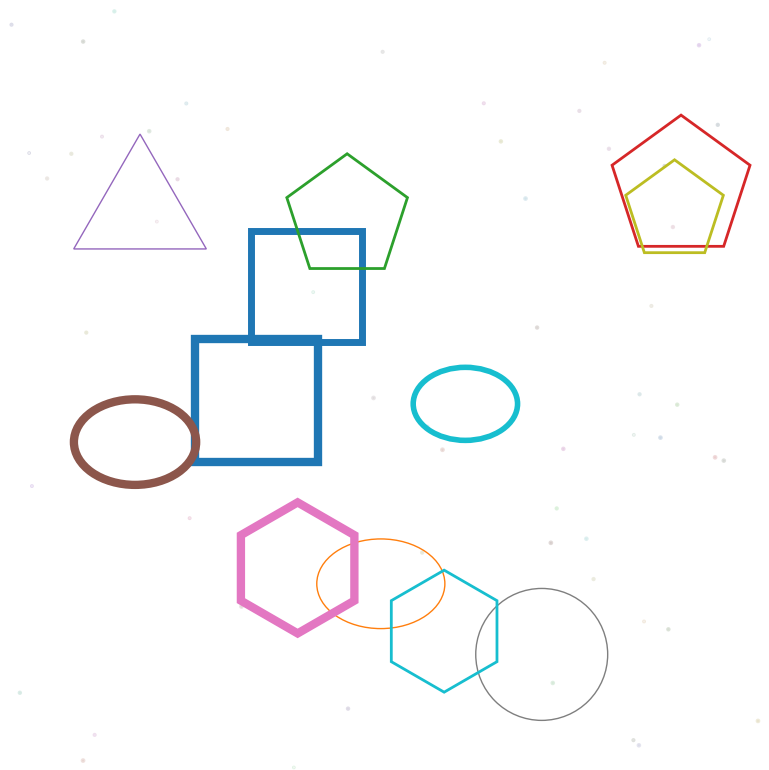[{"shape": "square", "thickness": 3, "radius": 0.4, "center": [0.333, 0.48]}, {"shape": "square", "thickness": 2.5, "radius": 0.36, "center": [0.398, 0.628]}, {"shape": "oval", "thickness": 0.5, "radius": 0.42, "center": [0.495, 0.242]}, {"shape": "pentagon", "thickness": 1, "radius": 0.41, "center": [0.451, 0.718]}, {"shape": "pentagon", "thickness": 1, "radius": 0.47, "center": [0.884, 0.756]}, {"shape": "triangle", "thickness": 0.5, "radius": 0.5, "center": [0.182, 0.726]}, {"shape": "oval", "thickness": 3, "radius": 0.4, "center": [0.175, 0.426]}, {"shape": "hexagon", "thickness": 3, "radius": 0.43, "center": [0.387, 0.262]}, {"shape": "circle", "thickness": 0.5, "radius": 0.43, "center": [0.704, 0.15]}, {"shape": "pentagon", "thickness": 1, "radius": 0.33, "center": [0.876, 0.726]}, {"shape": "oval", "thickness": 2, "radius": 0.34, "center": [0.604, 0.476]}, {"shape": "hexagon", "thickness": 1, "radius": 0.4, "center": [0.577, 0.18]}]